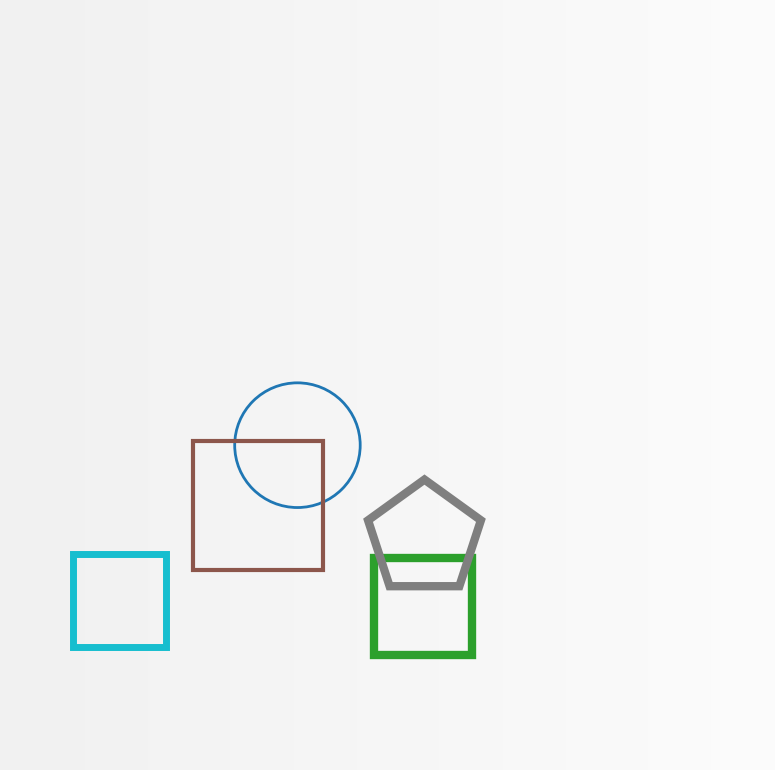[{"shape": "circle", "thickness": 1, "radius": 0.4, "center": [0.384, 0.422]}, {"shape": "square", "thickness": 3, "radius": 0.32, "center": [0.545, 0.212]}, {"shape": "square", "thickness": 1.5, "radius": 0.42, "center": [0.333, 0.343]}, {"shape": "pentagon", "thickness": 3, "radius": 0.38, "center": [0.548, 0.301]}, {"shape": "square", "thickness": 2.5, "radius": 0.3, "center": [0.154, 0.22]}]